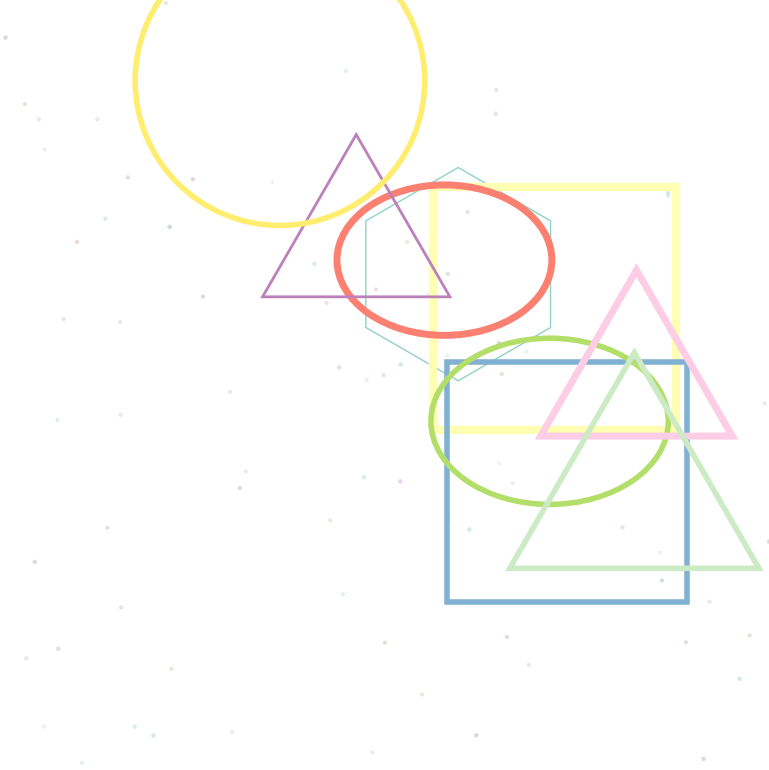[{"shape": "hexagon", "thickness": 0.5, "radius": 0.69, "center": [0.595, 0.644]}, {"shape": "square", "thickness": 3, "radius": 0.79, "center": [0.72, 0.6]}, {"shape": "oval", "thickness": 2.5, "radius": 0.7, "center": [0.577, 0.662]}, {"shape": "square", "thickness": 2, "radius": 0.78, "center": [0.736, 0.374]}, {"shape": "oval", "thickness": 2, "radius": 0.77, "center": [0.714, 0.453]}, {"shape": "triangle", "thickness": 2.5, "radius": 0.72, "center": [0.827, 0.505]}, {"shape": "triangle", "thickness": 1, "radius": 0.7, "center": [0.463, 0.685]}, {"shape": "triangle", "thickness": 2, "radius": 0.93, "center": [0.824, 0.355]}, {"shape": "circle", "thickness": 2, "radius": 0.94, "center": [0.364, 0.895]}]